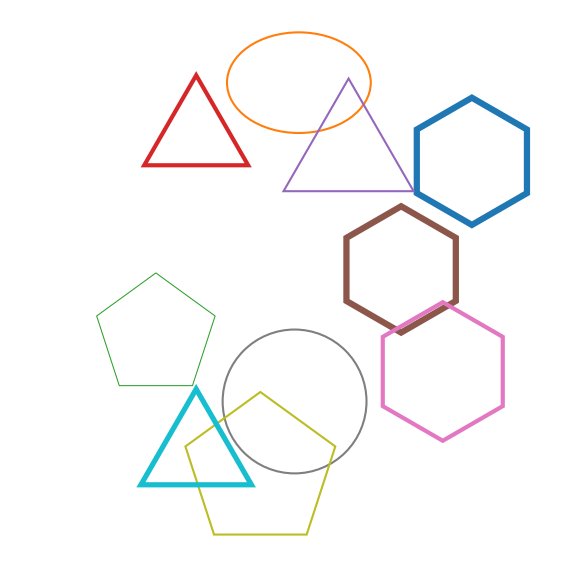[{"shape": "hexagon", "thickness": 3, "radius": 0.55, "center": [0.817, 0.72]}, {"shape": "oval", "thickness": 1, "radius": 0.62, "center": [0.518, 0.856]}, {"shape": "pentagon", "thickness": 0.5, "radius": 0.54, "center": [0.27, 0.419]}, {"shape": "triangle", "thickness": 2, "radius": 0.52, "center": [0.34, 0.765]}, {"shape": "triangle", "thickness": 1, "radius": 0.65, "center": [0.604, 0.733]}, {"shape": "hexagon", "thickness": 3, "radius": 0.55, "center": [0.695, 0.533]}, {"shape": "hexagon", "thickness": 2, "radius": 0.6, "center": [0.767, 0.356]}, {"shape": "circle", "thickness": 1, "radius": 0.62, "center": [0.51, 0.304]}, {"shape": "pentagon", "thickness": 1, "radius": 0.68, "center": [0.451, 0.184]}, {"shape": "triangle", "thickness": 2.5, "radius": 0.55, "center": [0.34, 0.215]}]